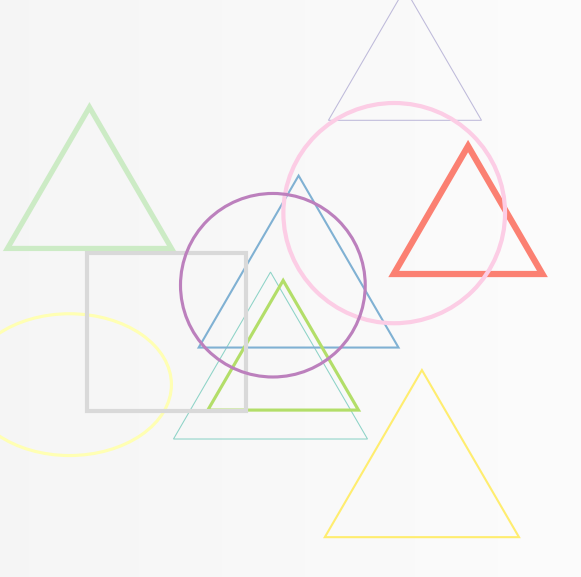[{"shape": "triangle", "thickness": 0.5, "radius": 0.96, "center": [0.465, 0.335]}, {"shape": "oval", "thickness": 1.5, "radius": 0.88, "center": [0.12, 0.333]}, {"shape": "triangle", "thickness": 0.5, "radius": 0.76, "center": [0.697, 0.867]}, {"shape": "triangle", "thickness": 3, "radius": 0.74, "center": [0.805, 0.599]}, {"shape": "triangle", "thickness": 1, "radius": 0.99, "center": [0.514, 0.497]}, {"shape": "triangle", "thickness": 1.5, "radius": 0.75, "center": [0.487, 0.364]}, {"shape": "circle", "thickness": 2, "radius": 0.95, "center": [0.678, 0.63]}, {"shape": "square", "thickness": 2, "radius": 0.68, "center": [0.287, 0.425]}, {"shape": "circle", "thickness": 1.5, "radius": 0.79, "center": [0.469, 0.505]}, {"shape": "triangle", "thickness": 2.5, "radius": 0.81, "center": [0.154, 0.65]}, {"shape": "triangle", "thickness": 1, "radius": 0.96, "center": [0.726, 0.165]}]